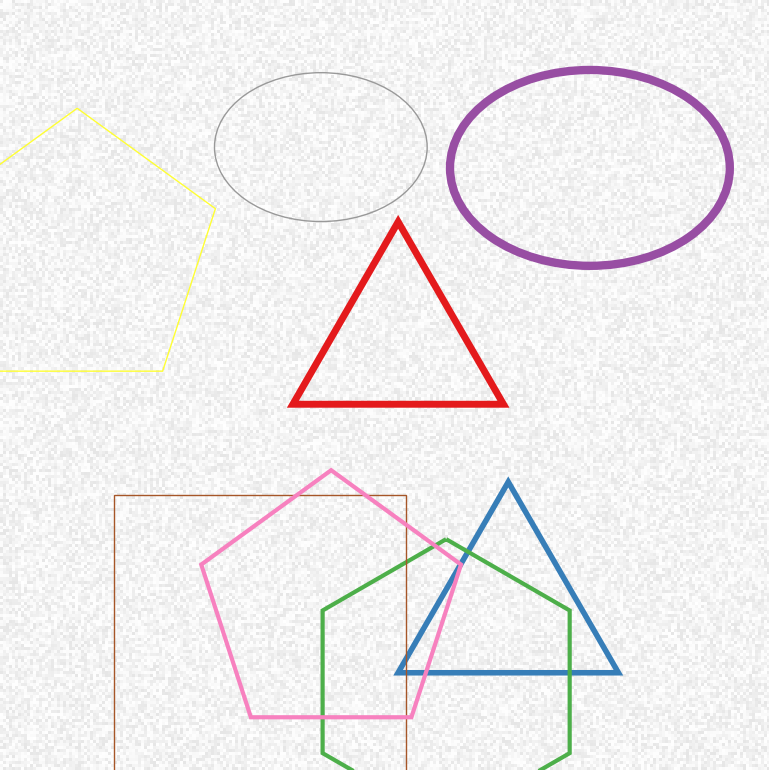[{"shape": "triangle", "thickness": 2.5, "radius": 0.79, "center": [0.517, 0.554]}, {"shape": "triangle", "thickness": 2, "radius": 0.83, "center": [0.66, 0.209]}, {"shape": "hexagon", "thickness": 1.5, "radius": 0.93, "center": [0.579, 0.115]}, {"shape": "oval", "thickness": 3, "radius": 0.91, "center": [0.766, 0.782]}, {"shape": "pentagon", "thickness": 0.5, "radius": 0.94, "center": [0.1, 0.671]}, {"shape": "square", "thickness": 0.5, "radius": 0.95, "center": [0.338, 0.168]}, {"shape": "pentagon", "thickness": 1.5, "radius": 0.89, "center": [0.43, 0.212]}, {"shape": "oval", "thickness": 0.5, "radius": 0.69, "center": [0.417, 0.809]}]